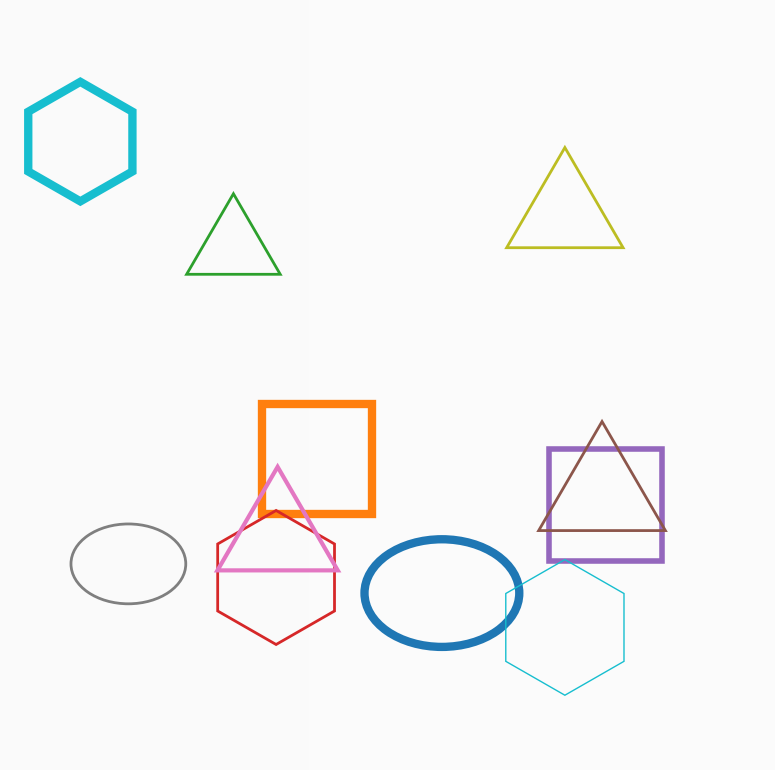[{"shape": "oval", "thickness": 3, "radius": 0.5, "center": [0.57, 0.23]}, {"shape": "square", "thickness": 3, "radius": 0.36, "center": [0.409, 0.404]}, {"shape": "triangle", "thickness": 1, "radius": 0.35, "center": [0.301, 0.679]}, {"shape": "hexagon", "thickness": 1, "radius": 0.44, "center": [0.356, 0.25]}, {"shape": "square", "thickness": 2, "radius": 0.36, "center": [0.782, 0.344]}, {"shape": "triangle", "thickness": 1, "radius": 0.47, "center": [0.777, 0.358]}, {"shape": "triangle", "thickness": 1.5, "radius": 0.45, "center": [0.358, 0.304]}, {"shape": "oval", "thickness": 1, "radius": 0.37, "center": [0.166, 0.268]}, {"shape": "triangle", "thickness": 1, "radius": 0.43, "center": [0.729, 0.722]}, {"shape": "hexagon", "thickness": 3, "radius": 0.39, "center": [0.104, 0.816]}, {"shape": "hexagon", "thickness": 0.5, "radius": 0.44, "center": [0.729, 0.185]}]